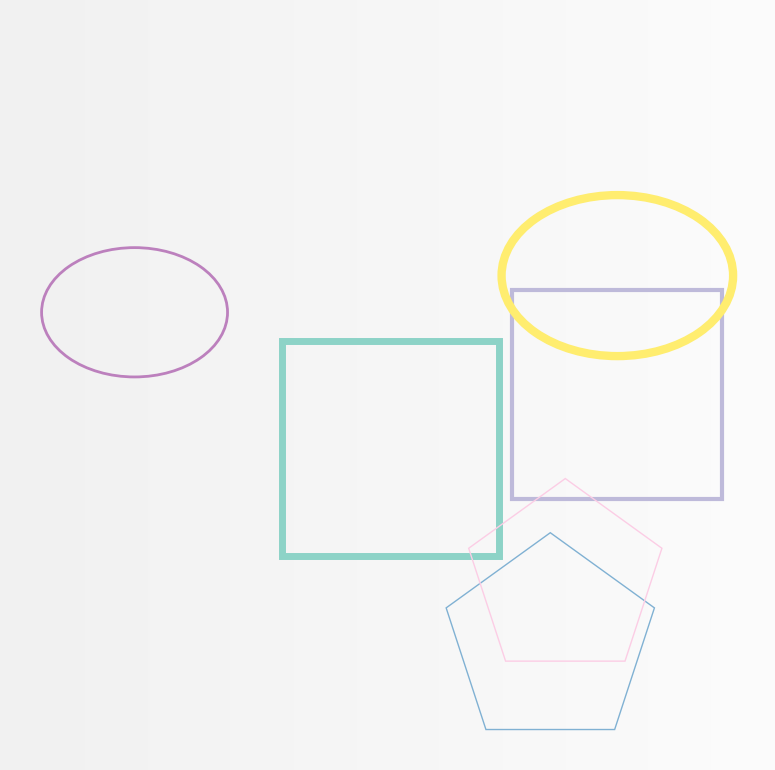[{"shape": "square", "thickness": 2.5, "radius": 0.7, "center": [0.504, 0.417]}, {"shape": "square", "thickness": 1.5, "radius": 0.68, "center": [0.796, 0.488]}, {"shape": "pentagon", "thickness": 0.5, "radius": 0.71, "center": [0.71, 0.167]}, {"shape": "pentagon", "thickness": 0.5, "radius": 0.66, "center": [0.729, 0.247]}, {"shape": "oval", "thickness": 1, "radius": 0.6, "center": [0.174, 0.594]}, {"shape": "oval", "thickness": 3, "radius": 0.75, "center": [0.797, 0.642]}]